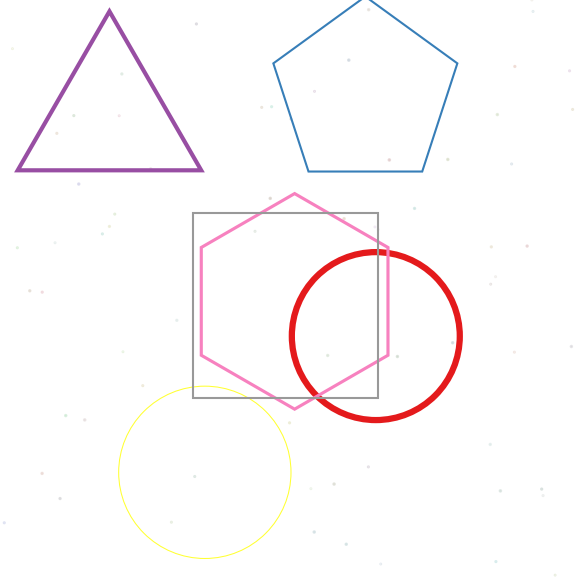[{"shape": "circle", "thickness": 3, "radius": 0.73, "center": [0.651, 0.417]}, {"shape": "pentagon", "thickness": 1, "radius": 0.84, "center": [0.633, 0.838]}, {"shape": "triangle", "thickness": 2, "radius": 0.92, "center": [0.19, 0.796]}, {"shape": "circle", "thickness": 0.5, "radius": 0.75, "center": [0.355, 0.181]}, {"shape": "hexagon", "thickness": 1.5, "radius": 0.93, "center": [0.51, 0.477]}, {"shape": "square", "thickness": 1, "radius": 0.8, "center": [0.494, 0.47]}]